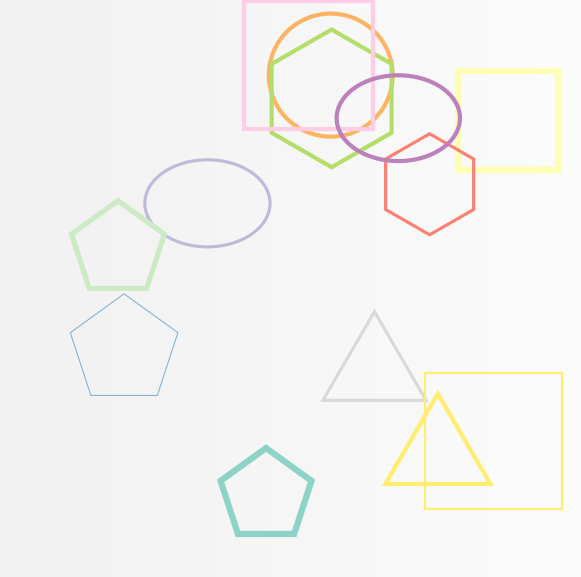[{"shape": "pentagon", "thickness": 3, "radius": 0.41, "center": [0.458, 0.141]}, {"shape": "square", "thickness": 3, "radius": 0.43, "center": [0.875, 0.791]}, {"shape": "oval", "thickness": 1.5, "radius": 0.54, "center": [0.357, 0.647]}, {"shape": "hexagon", "thickness": 1.5, "radius": 0.44, "center": [0.739, 0.68]}, {"shape": "pentagon", "thickness": 0.5, "radius": 0.49, "center": [0.214, 0.393]}, {"shape": "circle", "thickness": 2, "radius": 0.53, "center": [0.569, 0.869]}, {"shape": "hexagon", "thickness": 2, "radius": 0.6, "center": [0.57, 0.829]}, {"shape": "square", "thickness": 2, "radius": 0.56, "center": [0.531, 0.886]}, {"shape": "triangle", "thickness": 1.5, "radius": 0.51, "center": [0.644, 0.357]}, {"shape": "oval", "thickness": 2, "radius": 0.53, "center": [0.685, 0.794]}, {"shape": "pentagon", "thickness": 2.5, "radius": 0.42, "center": [0.203, 0.568]}, {"shape": "square", "thickness": 1, "radius": 0.59, "center": [0.849, 0.236]}, {"shape": "triangle", "thickness": 2, "radius": 0.52, "center": [0.753, 0.213]}]